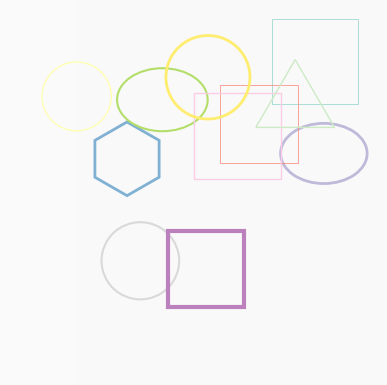[{"shape": "square", "thickness": 0.5, "radius": 0.55, "center": [0.813, 0.841]}, {"shape": "circle", "thickness": 1, "radius": 0.45, "center": [0.198, 0.75]}, {"shape": "oval", "thickness": 2, "radius": 0.56, "center": [0.836, 0.601]}, {"shape": "square", "thickness": 0.5, "radius": 0.51, "center": [0.669, 0.678]}, {"shape": "hexagon", "thickness": 2, "radius": 0.48, "center": [0.328, 0.588]}, {"shape": "oval", "thickness": 1.5, "radius": 0.58, "center": [0.419, 0.741]}, {"shape": "square", "thickness": 1, "radius": 0.56, "center": [0.613, 0.647]}, {"shape": "circle", "thickness": 1.5, "radius": 0.5, "center": [0.362, 0.323]}, {"shape": "square", "thickness": 3, "radius": 0.49, "center": [0.531, 0.301]}, {"shape": "triangle", "thickness": 1, "radius": 0.59, "center": [0.762, 0.728]}, {"shape": "circle", "thickness": 2, "radius": 0.54, "center": [0.537, 0.799]}]